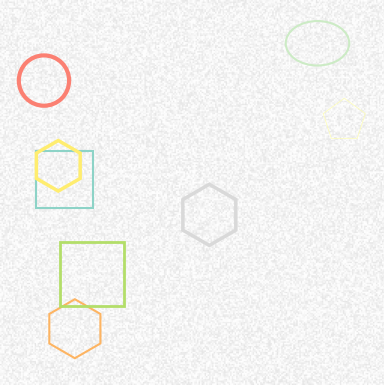[{"shape": "square", "thickness": 1.5, "radius": 0.37, "center": [0.168, 0.534]}, {"shape": "pentagon", "thickness": 0.5, "radius": 0.29, "center": [0.894, 0.687]}, {"shape": "circle", "thickness": 3, "radius": 0.33, "center": [0.114, 0.791]}, {"shape": "hexagon", "thickness": 1.5, "radius": 0.38, "center": [0.194, 0.146]}, {"shape": "square", "thickness": 2, "radius": 0.42, "center": [0.239, 0.288]}, {"shape": "hexagon", "thickness": 2.5, "radius": 0.4, "center": [0.544, 0.442]}, {"shape": "oval", "thickness": 1.5, "radius": 0.41, "center": [0.825, 0.888]}, {"shape": "hexagon", "thickness": 2.5, "radius": 0.33, "center": [0.151, 0.569]}]